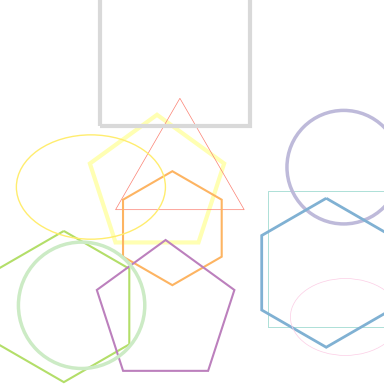[{"shape": "square", "thickness": 0.5, "radius": 0.88, "center": [0.874, 0.326]}, {"shape": "pentagon", "thickness": 3, "radius": 0.92, "center": [0.408, 0.519]}, {"shape": "circle", "thickness": 2.5, "radius": 0.74, "center": [0.893, 0.566]}, {"shape": "triangle", "thickness": 0.5, "radius": 0.96, "center": [0.467, 0.552]}, {"shape": "hexagon", "thickness": 2, "radius": 0.97, "center": [0.847, 0.292]}, {"shape": "hexagon", "thickness": 1.5, "radius": 0.74, "center": [0.448, 0.407]}, {"shape": "hexagon", "thickness": 1.5, "radius": 0.98, "center": [0.166, 0.204]}, {"shape": "oval", "thickness": 0.5, "radius": 0.71, "center": [0.897, 0.177]}, {"shape": "square", "thickness": 3, "radius": 0.97, "center": [0.455, 0.869]}, {"shape": "pentagon", "thickness": 1.5, "radius": 0.94, "center": [0.43, 0.189]}, {"shape": "circle", "thickness": 2.5, "radius": 0.82, "center": [0.212, 0.207]}, {"shape": "oval", "thickness": 1, "radius": 0.97, "center": [0.236, 0.514]}]